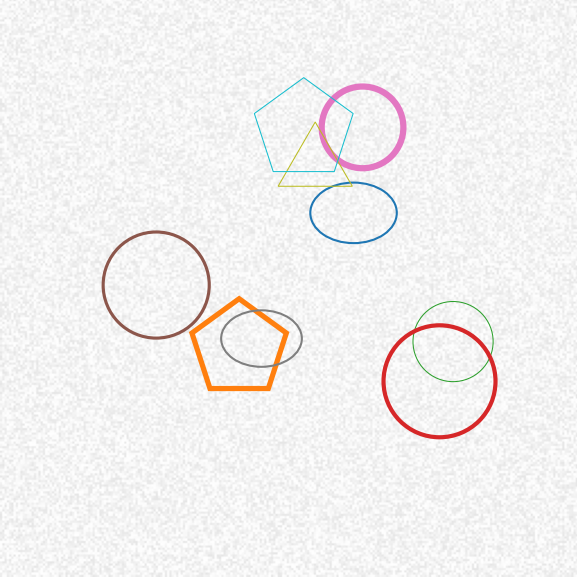[{"shape": "oval", "thickness": 1, "radius": 0.37, "center": [0.612, 0.631]}, {"shape": "pentagon", "thickness": 2.5, "radius": 0.43, "center": [0.414, 0.396]}, {"shape": "circle", "thickness": 0.5, "radius": 0.35, "center": [0.785, 0.408]}, {"shape": "circle", "thickness": 2, "radius": 0.48, "center": [0.761, 0.339]}, {"shape": "circle", "thickness": 1.5, "radius": 0.46, "center": [0.27, 0.506]}, {"shape": "circle", "thickness": 3, "radius": 0.35, "center": [0.628, 0.779]}, {"shape": "oval", "thickness": 1, "radius": 0.35, "center": [0.453, 0.413]}, {"shape": "triangle", "thickness": 0.5, "radius": 0.37, "center": [0.546, 0.714]}, {"shape": "pentagon", "thickness": 0.5, "radius": 0.45, "center": [0.526, 0.775]}]